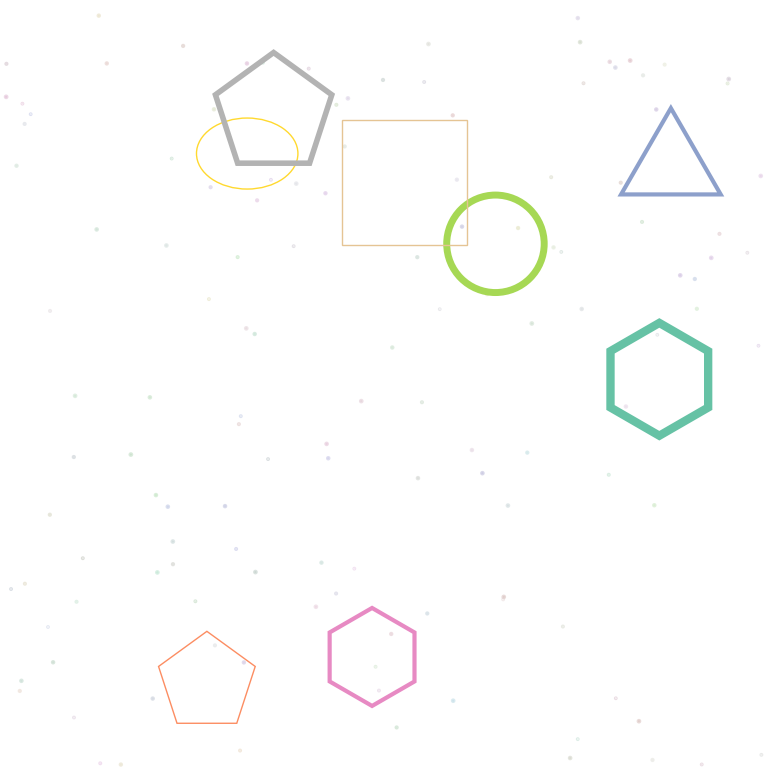[{"shape": "hexagon", "thickness": 3, "radius": 0.37, "center": [0.856, 0.507]}, {"shape": "pentagon", "thickness": 0.5, "radius": 0.33, "center": [0.269, 0.114]}, {"shape": "triangle", "thickness": 1.5, "radius": 0.37, "center": [0.871, 0.785]}, {"shape": "hexagon", "thickness": 1.5, "radius": 0.32, "center": [0.483, 0.147]}, {"shape": "circle", "thickness": 2.5, "radius": 0.32, "center": [0.643, 0.683]}, {"shape": "oval", "thickness": 0.5, "radius": 0.33, "center": [0.321, 0.801]}, {"shape": "square", "thickness": 0.5, "radius": 0.41, "center": [0.525, 0.763]}, {"shape": "pentagon", "thickness": 2, "radius": 0.4, "center": [0.355, 0.852]}]